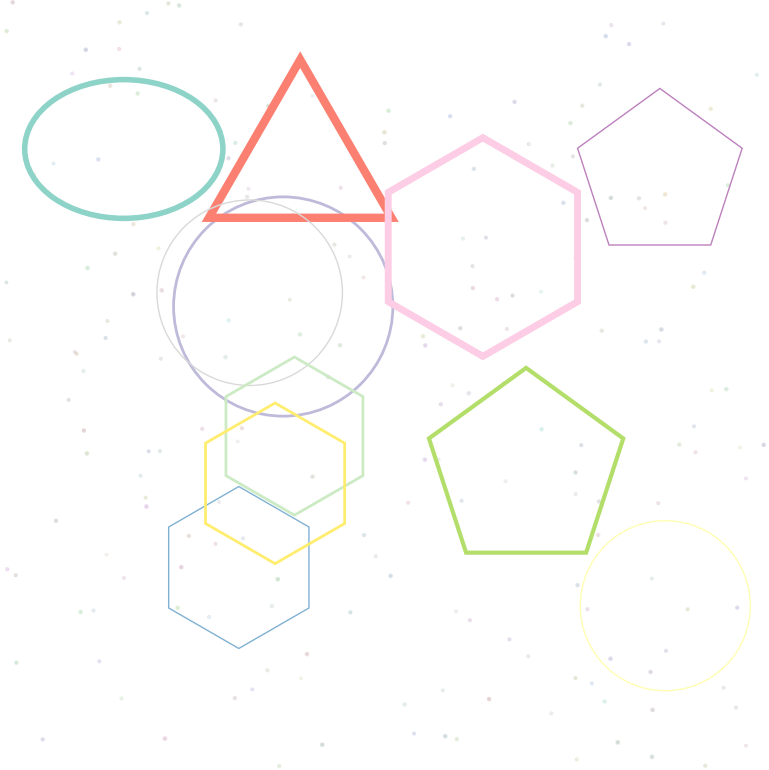[{"shape": "oval", "thickness": 2, "radius": 0.64, "center": [0.161, 0.807]}, {"shape": "circle", "thickness": 0.5, "radius": 0.55, "center": [0.864, 0.213]}, {"shape": "circle", "thickness": 1, "radius": 0.71, "center": [0.368, 0.602]}, {"shape": "triangle", "thickness": 3, "radius": 0.68, "center": [0.39, 0.786]}, {"shape": "hexagon", "thickness": 0.5, "radius": 0.53, "center": [0.31, 0.263]}, {"shape": "pentagon", "thickness": 1.5, "radius": 0.66, "center": [0.683, 0.39]}, {"shape": "hexagon", "thickness": 2.5, "radius": 0.71, "center": [0.627, 0.679]}, {"shape": "circle", "thickness": 0.5, "radius": 0.6, "center": [0.324, 0.62]}, {"shape": "pentagon", "thickness": 0.5, "radius": 0.56, "center": [0.857, 0.773]}, {"shape": "hexagon", "thickness": 1, "radius": 0.51, "center": [0.382, 0.434]}, {"shape": "hexagon", "thickness": 1, "radius": 0.52, "center": [0.357, 0.372]}]